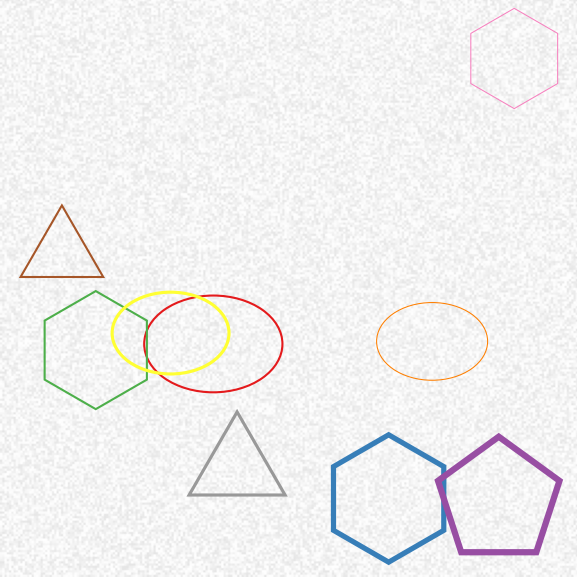[{"shape": "oval", "thickness": 1, "radius": 0.6, "center": [0.369, 0.404]}, {"shape": "hexagon", "thickness": 2.5, "radius": 0.55, "center": [0.673, 0.136]}, {"shape": "hexagon", "thickness": 1, "radius": 0.51, "center": [0.166, 0.393]}, {"shape": "pentagon", "thickness": 3, "radius": 0.55, "center": [0.864, 0.132]}, {"shape": "oval", "thickness": 0.5, "radius": 0.48, "center": [0.748, 0.408]}, {"shape": "oval", "thickness": 1.5, "radius": 0.51, "center": [0.295, 0.422]}, {"shape": "triangle", "thickness": 1, "radius": 0.41, "center": [0.107, 0.561]}, {"shape": "hexagon", "thickness": 0.5, "radius": 0.43, "center": [0.89, 0.898]}, {"shape": "triangle", "thickness": 1.5, "radius": 0.48, "center": [0.411, 0.19]}]